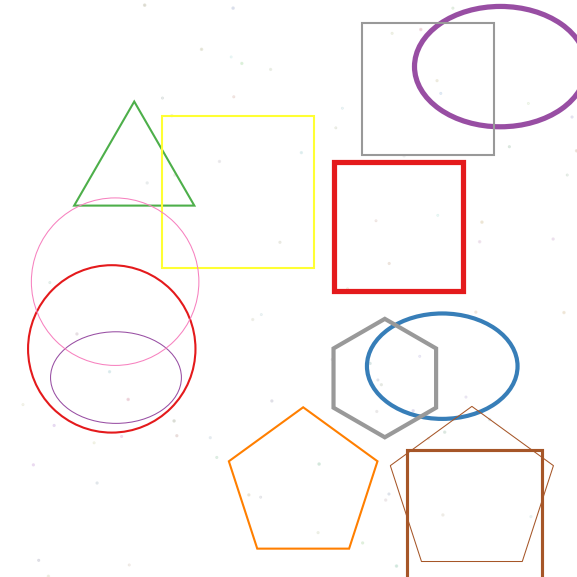[{"shape": "square", "thickness": 2.5, "radius": 0.56, "center": [0.69, 0.607]}, {"shape": "circle", "thickness": 1, "radius": 0.72, "center": [0.194, 0.395]}, {"shape": "oval", "thickness": 2, "radius": 0.65, "center": [0.766, 0.365]}, {"shape": "triangle", "thickness": 1, "radius": 0.6, "center": [0.232, 0.703]}, {"shape": "oval", "thickness": 2.5, "radius": 0.74, "center": [0.867, 0.884]}, {"shape": "oval", "thickness": 0.5, "radius": 0.57, "center": [0.201, 0.345]}, {"shape": "pentagon", "thickness": 1, "radius": 0.68, "center": [0.525, 0.159]}, {"shape": "square", "thickness": 1, "radius": 0.66, "center": [0.412, 0.667]}, {"shape": "pentagon", "thickness": 0.5, "radius": 0.74, "center": [0.817, 0.147]}, {"shape": "square", "thickness": 1.5, "radius": 0.58, "center": [0.821, 0.104]}, {"shape": "circle", "thickness": 0.5, "radius": 0.73, "center": [0.199, 0.511]}, {"shape": "square", "thickness": 1, "radius": 0.57, "center": [0.741, 0.845]}, {"shape": "hexagon", "thickness": 2, "radius": 0.51, "center": [0.666, 0.344]}]